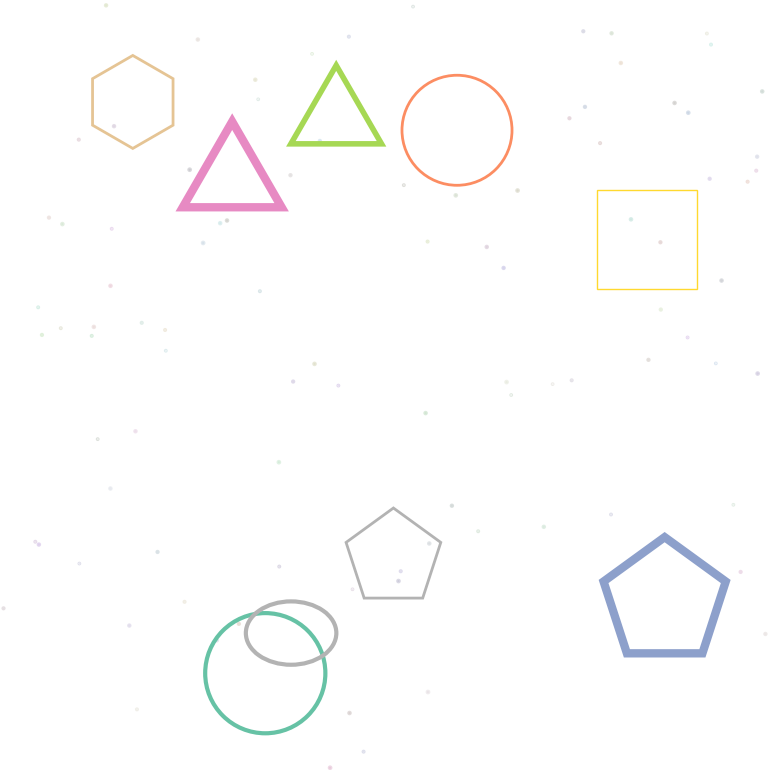[{"shape": "circle", "thickness": 1.5, "radius": 0.39, "center": [0.345, 0.126]}, {"shape": "circle", "thickness": 1, "radius": 0.36, "center": [0.594, 0.831]}, {"shape": "pentagon", "thickness": 3, "radius": 0.42, "center": [0.863, 0.219]}, {"shape": "triangle", "thickness": 3, "radius": 0.37, "center": [0.302, 0.768]}, {"shape": "triangle", "thickness": 2, "radius": 0.34, "center": [0.437, 0.847]}, {"shape": "square", "thickness": 0.5, "radius": 0.32, "center": [0.84, 0.689]}, {"shape": "hexagon", "thickness": 1, "radius": 0.3, "center": [0.172, 0.868]}, {"shape": "oval", "thickness": 1.5, "radius": 0.29, "center": [0.378, 0.178]}, {"shape": "pentagon", "thickness": 1, "radius": 0.32, "center": [0.511, 0.276]}]